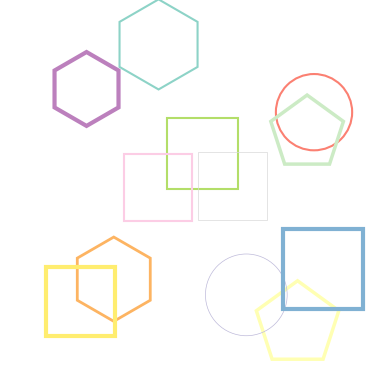[{"shape": "hexagon", "thickness": 1.5, "radius": 0.58, "center": [0.412, 0.885]}, {"shape": "pentagon", "thickness": 2.5, "radius": 0.56, "center": [0.773, 0.158]}, {"shape": "circle", "thickness": 0.5, "radius": 0.53, "center": [0.64, 0.234]}, {"shape": "circle", "thickness": 1.5, "radius": 0.5, "center": [0.816, 0.709]}, {"shape": "square", "thickness": 3, "radius": 0.52, "center": [0.838, 0.301]}, {"shape": "hexagon", "thickness": 2, "radius": 0.55, "center": [0.296, 0.275]}, {"shape": "square", "thickness": 1.5, "radius": 0.46, "center": [0.526, 0.602]}, {"shape": "square", "thickness": 1.5, "radius": 0.44, "center": [0.41, 0.513]}, {"shape": "square", "thickness": 0.5, "radius": 0.45, "center": [0.605, 0.517]}, {"shape": "hexagon", "thickness": 3, "radius": 0.48, "center": [0.225, 0.769]}, {"shape": "pentagon", "thickness": 2.5, "radius": 0.5, "center": [0.798, 0.654]}, {"shape": "square", "thickness": 3, "radius": 0.45, "center": [0.21, 0.218]}]